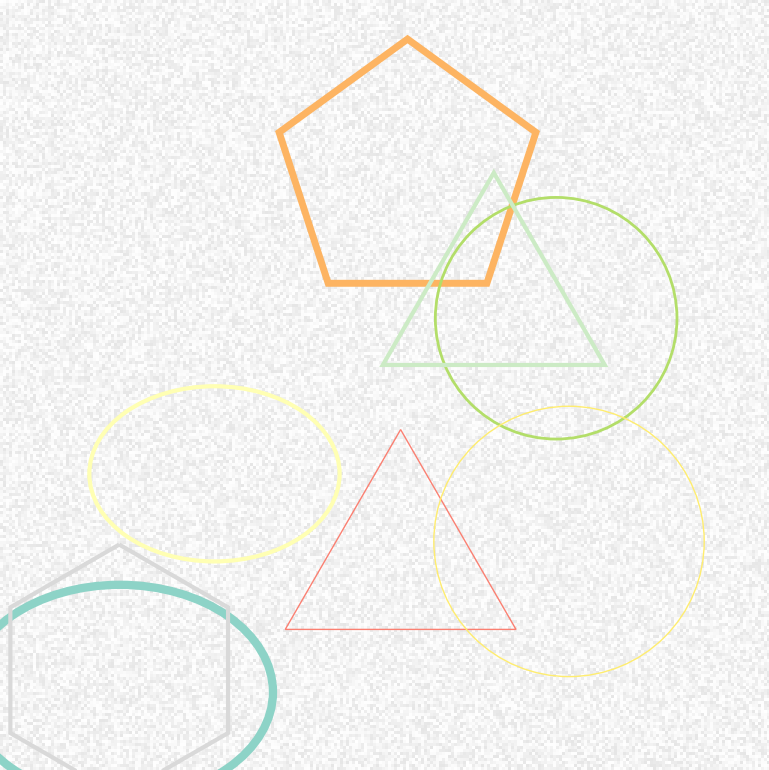[{"shape": "oval", "thickness": 3, "radius": 1.0, "center": [0.155, 0.101]}, {"shape": "oval", "thickness": 1.5, "radius": 0.81, "center": [0.279, 0.385]}, {"shape": "triangle", "thickness": 0.5, "radius": 0.87, "center": [0.52, 0.269]}, {"shape": "pentagon", "thickness": 2.5, "radius": 0.88, "center": [0.529, 0.774]}, {"shape": "circle", "thickness": 1, "radius": 0.78, "center": [0.722, 0.587]}, {"shape": "hexagon", "thickness": 1.5, "radius": 0.82, "center": [0.155, 0.13]}, {"shape": "triangle", "thickness": 1.5, "radius": 0.83, "center": [0.641, 0.609]}, {"shape": "circle", "thickness": 0.5, "radius": 0.88, "center": [0.739, 0.297]}]